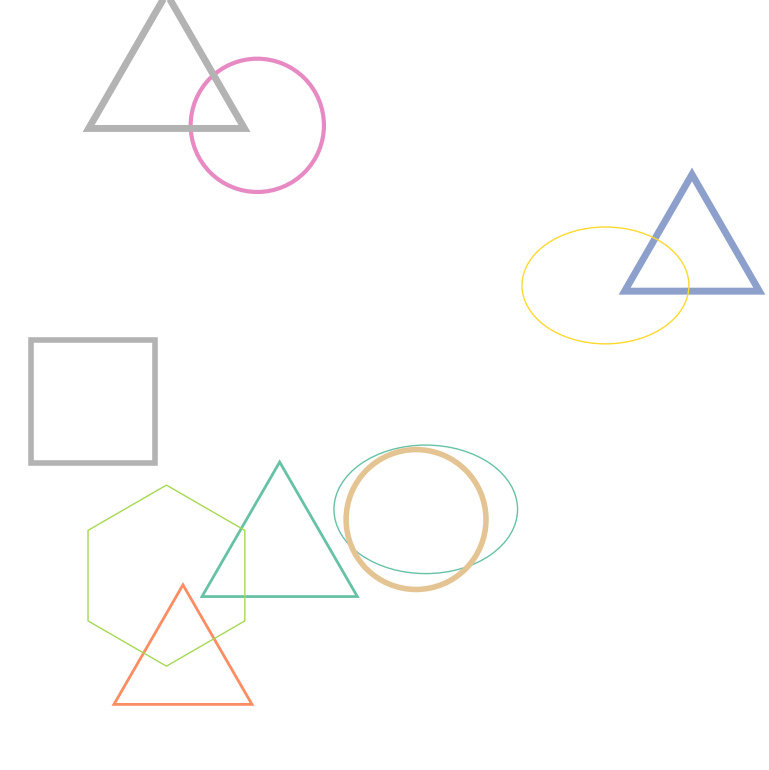[{"shape": "triangle", "thickness": 1, "radius": 0.58, "center": [0.363, 0.283]}, {"shape": "oval", "thickness": 0.5, "radius": 0.6, "center": [0.553, 0.339]}, {"shape": "triangle", "thickness": 1, "radius": 0.52, "center": [0.238, 0.137]}, {"shape": "triangle", "thickness": 2.5, "radius": 0.51, "center": [0.899, 0.672]}, {"shape": "circle", "thickness": 1.5, "radius": 0.43, "center": [0.334, 0.837]}, {"shape": "hexagon", "thickness": 0.5, "radius": 0.59, "center": [0.216, 0.252]}, {"shape": "oval", "thickness": 0.5, "radius": 0.54, "center": [0.786, 0.629]}, {"shape": "circle", "thickness": 2, "radius": 0.45, "center": [0.54, 0.325]}, {"shape": "triangle", "thickness": 2.5, "radius": 0.58, "center": [0.216, 0.892]}, {"shape": "square", "thickness": 2, "radius": 0.4, "center": [0.121, 0.478]}]